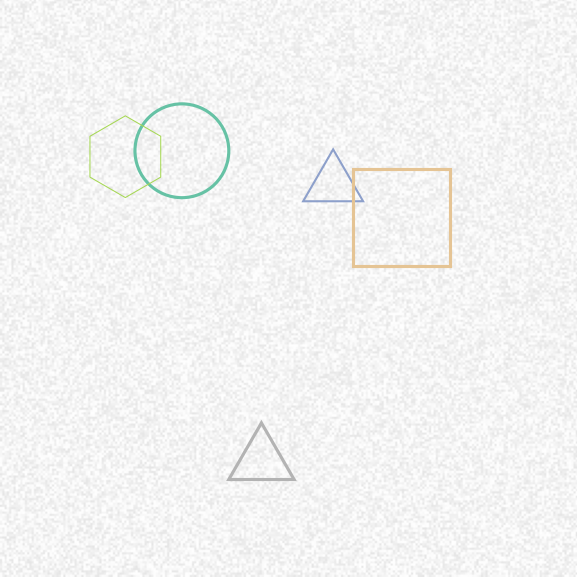[{"shape": "circle", "thickness": 1.5, "radius": 0.41, "center": [0.315, 0.738]}, {"shape": "triangle", "thickness": 1, "radius": 0.3, "center": [0.577, 0.681]}, {"shape": "hexagon", "thickness": 0.5, "radius": 0.35, "center": [0.217, 0.728]}, {"shape": "square", "thickness": 1.5, "radius": 0.42, "center": [0.695, 0.622]}, {"shape": "triangle", "thickness": 1.5, "radius": 0.33, "center": [0.453, 0.201]}]